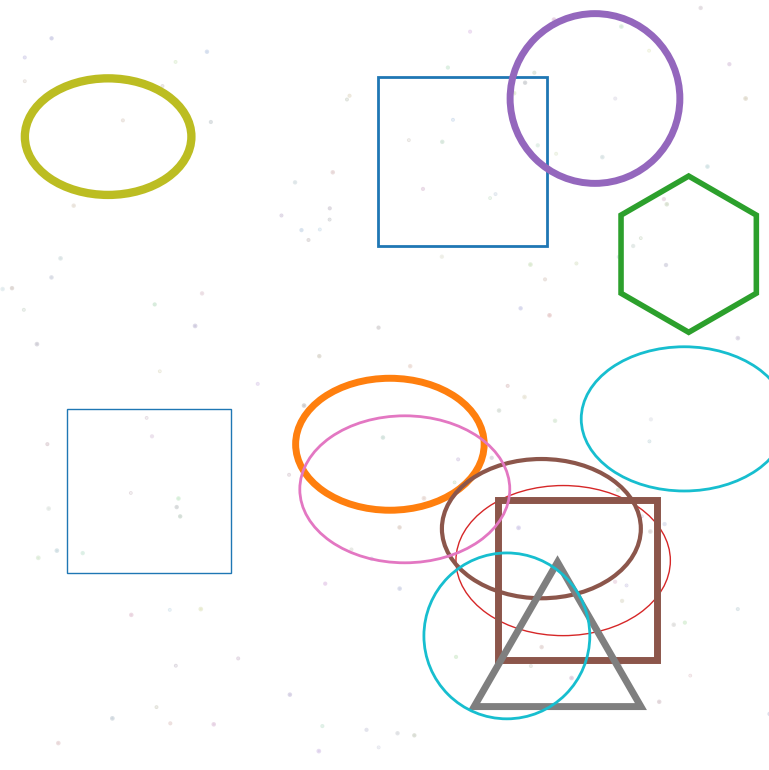[{"shape": "square", "thickness": 1, "radius": 0.55, "center": [0.601, 0.79]}, {"shape": "square", "thickness": 0.5, "radius": 0.53, "center": [0.194, 0.362]}, {"shape": "oval", "thickness": 2.5, "radius": 0.61, "center": [0.506, 0.423]}, {"shape": "hexagon", "thickness": 2, "radius": 0.51, "center": [0.894, 0.67]}, {"shape": "oval", "thickness": 0.5, "radius": 0.7, "center": [0.731, 0.272]}, {"shape": "circle", "thickness": 2.5, "radius": 0.55, "center": [0.773, 0.872]}, {"shape": "oval", "thickness": 1.5, "radius": 0.65, "center": [0.703, 0.313]}, {"shape": "square", "thickness": 2.5, "radius": 0.52, "center": [0.75, 0.247]}, {"shape": "oval", "thickness": 1, "radius": 0.68, "center": [0.526, 0.365]}, {"shape": "triangle", "thickness": 2.5, "radius": 0.63, "center": [0.724, 0.145]}, {"shape": "oval", "thickness": 3, "radius": 0.54, "center": [0.14, 0.823]}, {"shape": "oval", "thickness": 1, "radius": 0.67, "center": [0.889, 0.456]}, {"shape": "circle", "thickness": 1, "radius": 0.54, "center": [0.658, 0.174]}]